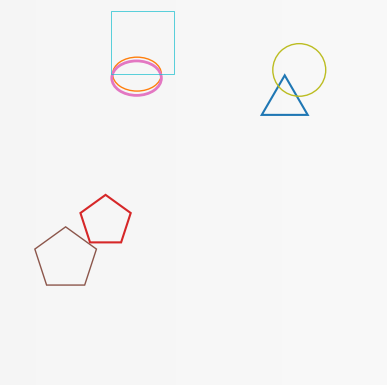[{"shape": "triangle", "thickness": 1.5, "radius": 0.34, "center": [0.735, 0.736]}, {"shape": "oval", "thickness": 1, "radius": 0.31, "center": [0.354, 0.807]}, {"shape": "pentagon", "thickness": 1.5, "radius": 0.34, "center": [0.272, 0.426]}, {"shape": "pentagon", "thickness": 1, "radius": 0.42, "center": [0.169, 0.327]}, {"shape": "oval", "thickness": 2, "radius": 0.32, "center": [0.352, 0.797]}, {"shape": "circle", "thickness": 1, "radius": 0.34, "center": [0.772, 0.818]}, {"shape": "square", "thickness": 0.5, "radius": 0.41, "center": [0.368, 0.89]}]